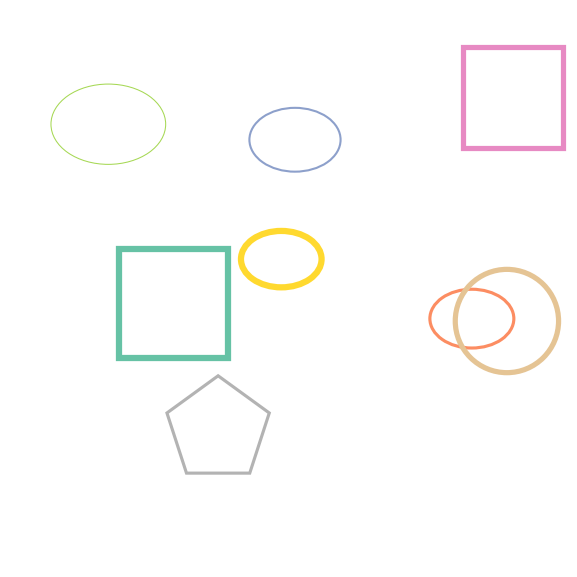[{"shape": "square", "thickness": 3, "radius": 0.47, "center": [0.301, 0.473]}, {"shape": "oval", "thickness": 1.5, "radius": 0.36, "center": [0.817, 0.447]}, {"shape": "oval", "thickness": 1, "radius": 0.39, "center": [0.511, 0.757]}, {"shape": "square", "thickness": 2.5, "radius": 0.44, "center": [0.888, 0.83]}, {"shape": "oval", "thickness": 0.5, "radius": 0.5, "center": [0.188, 0.784]}, {"shape": "oval", "thickness": 3, "radius": 0.35, "center": [0.487, 0.55]}, {"shape": "circle", "thickness": 2.5, "radius": 0.45, "center": [0.878, 0.443]}, {"shape": "pentagon", "thickness": 1.5, "radius": 0.47, "center": [0.378, 0.255]}]